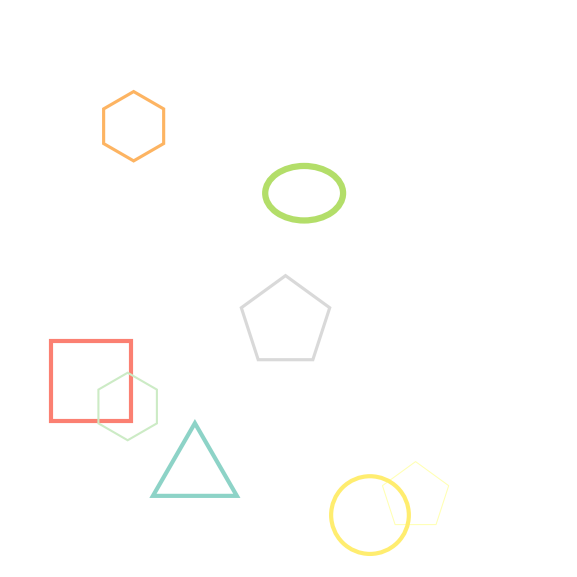[{"shape": "triangle", "thickness": 2, "radius": 0.42, "center": [0.337, 0.182]}, {"shape": "pentagon", "thickness": 0.5, "radius": 0.3, "center": [0.72, 0.14]}, {"shape": "square", "thickness": 2, "radius": 0.35, "center": [0.158, 0.34]}, {"shape": "hexagon", "thickness": 1.5, "radius": 0.3, "center": [0.231, 0.781]}, {"shape": "oval", "thickness": 3, "radius": 0.34, "center": [0.527, 0.665]}, {"shape": "pentagon", "thickness": 1.5, "radius": 0.4, "center": [0.494, 0.441]}, {"shape": "hexagon", "thickness": 1, "radius": 0.29, "center": [0.221, 0.295]}, {"shape": "circle", "thickness": 2, "radius": 0.34, "center": [0.641, 0.107]}]